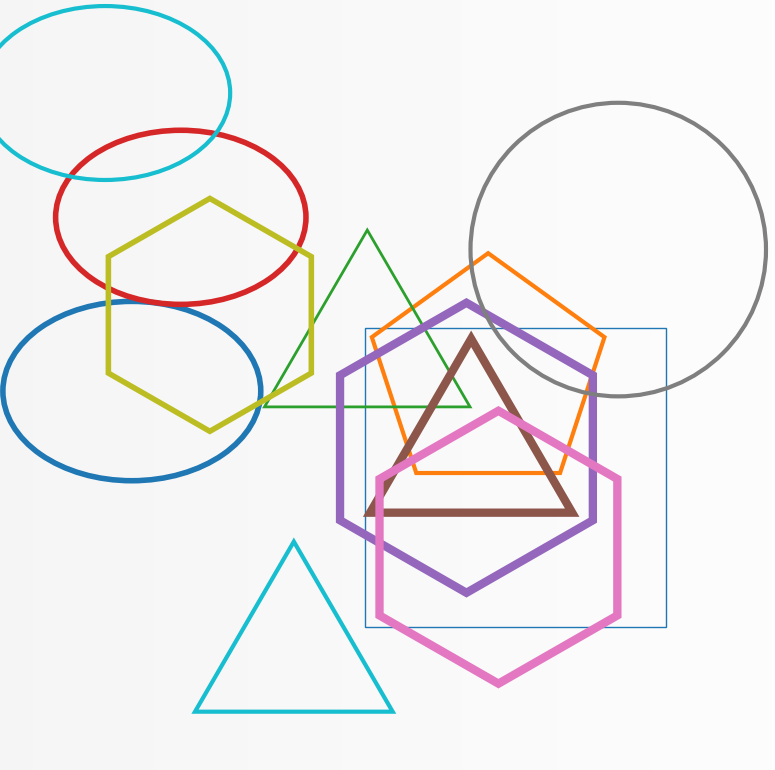[{"shape": "oval", "thickness": 2, "radius": 0.83, "center": [0.17, 0.492]}, {"shape": "square", "thickness": 0.5, "radius": 0.97, "center": [0.665, 0.38]}, {"shape": "pentagon", "thickness": 1.5, "radius": 0.79, "center": [0.63, 0.513]}, {"shape": "triangle", "thickness": 1, "radius": 0.77, "center": [0.474, 0.548]}, {"shape": "oval", "thickness": 2, "radius": 0.81, "center": [0.233, 0.718]}, {"shape": "hexagon", "thickness": 3, "radius": 0.94, "center": [0.602, 0.418]}, {"shape": "triangle", "thickness": 3, "radius": 0.75, "center": [0.608, 0.409]}, {"shape": "hexagon", "thickness": 3, "radius": 0.89, "center": [0.643, 0.289]}, {"shape": "circle", "thickness": 1.5, "radius": 0.95, "center": [0.798, 0.676]}, {"shape": "hexagon", "thickness": 2, "radius": 0.76, "center": [0.271, 0.591]}, {"shape": "triangle", "thickness": 1.5, "radius": 0.74, "center": [0.379, 0.149]}, {"shape": "oval", "thickness": 1.5, "radius": 0.81, "center": [0.136, 0.879]}]